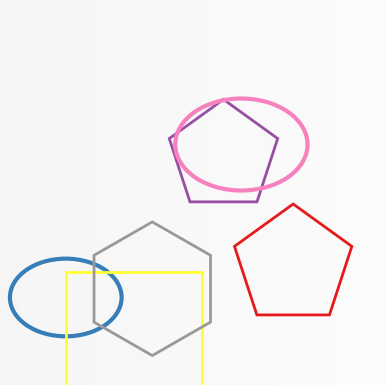[{"shape": "pentagon", "thickness": 2, "radius": 0.8, "center": [0.757, 0.311]}, {"shape": "oval", "thickness": 3, "radius": 0.72, "center": [0.17, 0.227]}, {"shape": "pentagon", "thickness": 2, "radius": 0.74, "center": [0.577, 0.595]}, {"shape": "square", "thickness": 2, "radius": 0.88, "center": [0.346, 0.117]}, {"shape": "oval", "thickness": 3, "radius": 0.85, "center": [0.623, 0.625]}, {"shape": "hexagon", "thickness": 2, "radius": 0.87, "center": [0.393, 0.25]}]